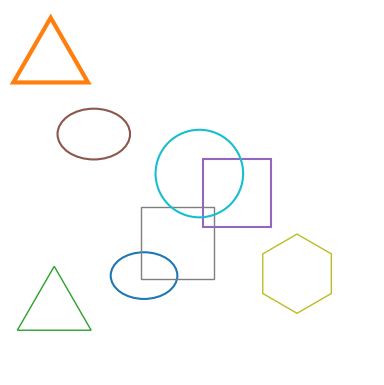[{"shape": "oval", "thickness": 1.5, "radius": 0.43, "center": [0.374, 0.284]}, {"shape": "triangle", "thickness": 3, "radius": 0.56, "center": [0.132, 0.842]}, {"shape": "triangle", "thickness": 1, "radius": 0.55, "center": [0.141, 0.198]}, {"shape": "square", "thickness": 1.5, "radius": 0.44, "center": [0.615, 0.499]}, {"shape": "oval", "thickness": 1.5, "radius": 0.47, "center": [0.244, 0.652]}, {"shape": "square", "thickness": 1, "radius": 0.47, "center": [0.461, 0.369]}, {"shape": "hexagon", "thickness": 1, "radius": 0.51, "center": [0.772, 0.289]}, {"shape": "circle", "thickness": 1.5, "radius": 0.57, "center": [0.518, 0.549]}]